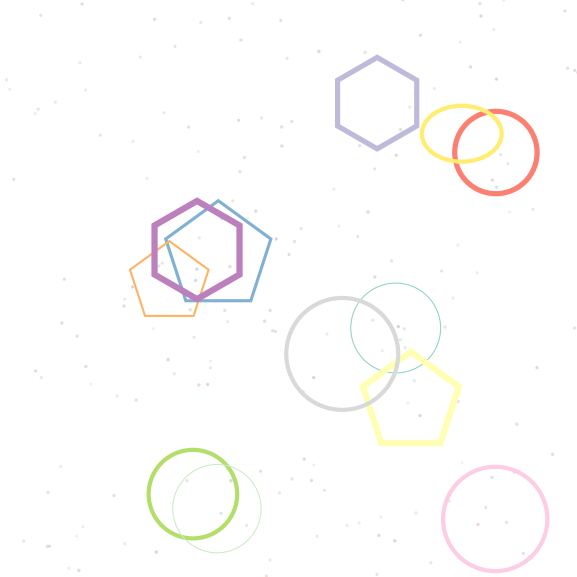[{"shape": "circle", "thickness": 0.5, "radius": 0.39, "center": [0.685, 0.431]}, {"shape": "pentagon", "thickness": 3, "radius": 0.44, "center": [0.711, 0.303]}, {"shape": "hexagon", "thickness": 2.5, "radius": 0.4, "center": [0.653, 0.821]}, {"shape": "circle", "thickness": 2.5, "radius": 0.36, "center": [0.859, 0.735]}, {"shape": "pentagon", "thickness": 1.5, "radius": 0.48, "center": [0.378, 0.556]}, {"shape": "pentagon", "thickness": 1, "radius": 0.36, "center": [0.293, 0.51]}, {"shape": "circle", "thickness": 2, "radius": 0.38, "center": [0.334, 0.144]}, {"shape": "circle", "thickness": 2, "radius": 0.45, "center": [0.858, 0.1]}, {"shape": "circle", "thickness": 2, "radius": 0.48, "center": [0.593, 0.386]}, {"shape": "hexagon", "thickness": 3, "radius": 0.42, "center": [0.341, 0.566]}, {"shape": "circle", "thickness": 0.5, "radius": 0.38, "center": [0.376, 0.118]}, {"shape": "oval", "thickness": 2, "radius": 0.35, "center": [0.8, 0.768]}]